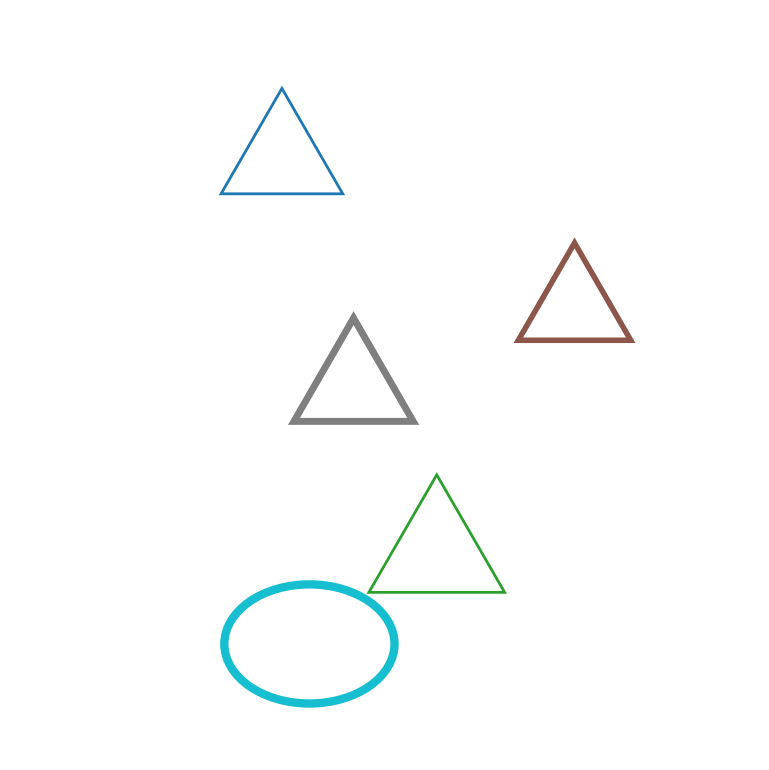[{"shape": "triangle", "thickness": 1, "radius": 0.46, "center": [0.366, 0.794]}, {"shape": "triangle", "thickness": 1, "radius": 0.51, "center": [0.567, 0.282]}, {"shape": "triangle", "thickness": 2, "radius": 0.42, "center": [0.746, 0.6]}, {"shape": "triangle", "thickness": 2.5, "radius": 0.45, "center": [0.459, 0.497]}, {"shape": "oval", "thickness": 3, "radius": 0.55, "center": [0.402, 0.164]}]